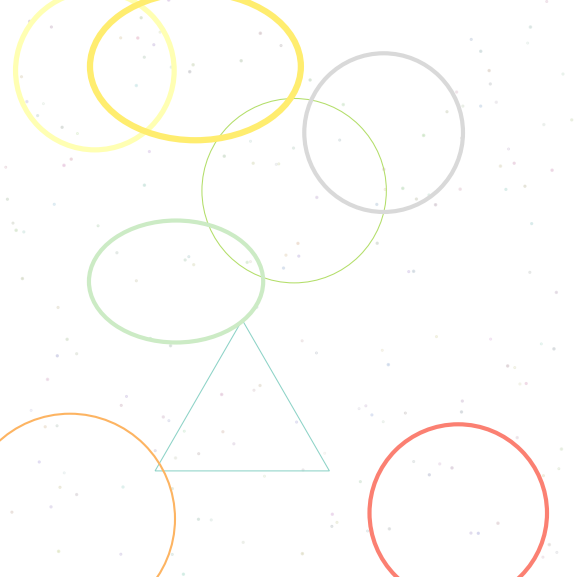[{"shape": "triangle", "thickness": 0.5, "radius": 0.87, "center": [0.419, 0.271]}, {"shape": "circle", "thickness": 2.5, "radius": 0.69, "center": [0.164, 0.877]}, {"shape": "circle", "thickness": 2, "radius": 0.77, "center": [0.794, 0.111]}, {"shape": "circle", "thickness": 1, "radius": 0.91, "center": [0.121, 0.101]}, {"shape": "circle", "thickness": 0.5, "radius": 0.8, "center": [0.509, 0.669]}, {"shape": "circle", "thickness": 2, "radius": 0.69, "center": [0.664, 0.769]}, {"shape": "oval", "thickness": 2, "radius": 0.75, "center": [0.305, 0.512]}, {"shape": "oval", "thickness": 3, "radius": 0.91, "center": [0.338, 0.884]}]